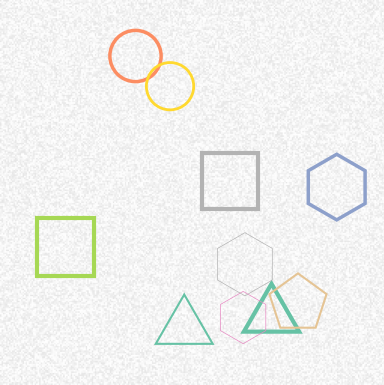[{"shape": "triangle", "thickness": 1.5, "radius": 0.43, "center": [0.479, 0.15]}, {"shape": "triangle", "thickness": 3, "radius": 0.41, "center": [0.705, 0.18]}, {"shape": "circle", "thickness": 2.5, "radius": 0.33, "center": [0.352, 0.855]}, {"shape": "hexagon", "thickness": 2.5, "radius": 0.43, "center": [0.875, 0.514]}, {"shape": "hexagon", "thickness": 0.5, "radius": 0.34, "center": [0.632, 0.175]}, {"shape": "square", "thickness": 3, "radius": 0.37, "center": [0.171, 0.358]}, {"shape": "circle", "thickness": 2, "radius": 0.31, "center": [0.442, 0.776]}, {"shape": "pentagon", "thickness": 1.5, "radius": 0.39, "center": [0.774, 0.212]}, {"shape": "square", "thickness": 3, "radius": 0.36, "center": [0.597, 0.53]}, {"shape": "hexagon", "thickness": 0.5, "radius": 0.41, "center": [0.636, 0.314]}]